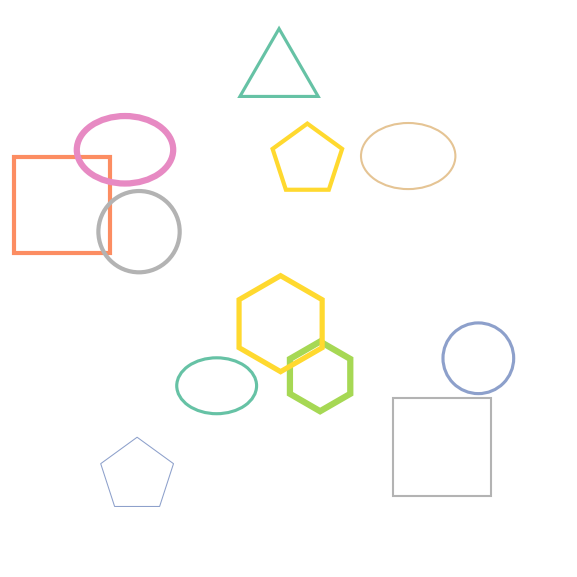[{"shape": "triangle", "thickness": 1.5, "radius": 0.39, "center": [0.483, 0.871]}, {"shape": "oval", "thickness": 1.5, "radius": 0.35, "center": [0.375, 0.331]}, {"shape": "square", "thickness": 2, "radius": 0.42, "center": [0.107, 0.644]}, {"shape": "circle", "thickness": 1.5, "radius": 0.31, "center": [0.828, 0.379]}, {"shape": "pentagon", "thickness": 0.5, "radius": 0.33, "center": [0.237, 0.176]}, {"shape": "oval", "thickness": 3, "radius": 0.42, "center": [0.216, 0.74]}, {"shape": "hexagon", "thickness": 3, "radius": 0.3, "center": [0.554, 0.347]}, {"shape": "hexagon", "thickness": 2.5, "radius": 0.42, "center": [0.486, 0.439]}, {"shape": "pentagon", "thickness": 2, "radius": 0.32, "center": [0.532, 0.722]}, {"shape": "oval", "thickness": 1, "radius": 0.41, "center": [0.707, 0.729]}, {"shape": "circle", "thickness": 2, "radius": 0.35, "center": [0.241, 0.598]}, {"shape": "square", "thickness": 1, "radius": 0.42, "center": [0.766, 0.226]}]